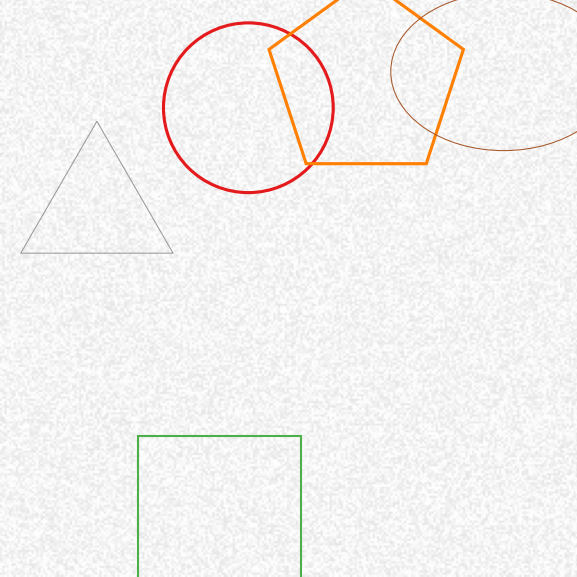[{"shape": "circle", "thickness": 1.5, "radius": 0.73, "center": [0.43, 0.813]}, {"shape": "square", "thickness": 1, "radius": 0.71, "center": [0.38, 0.103]}, {"shape": "pentagon", "thickness": 1.5, "radius": 0.88, "center": [0.634, 0.859]}, {"shape": "oval", "thickness": 0.5, "radius": 0.98, "center": [0.872, 0.875]}, {"shape": "triangle", "thickness": 0.5, "radius": 0.76, "center": [0.168, 0.637]}]